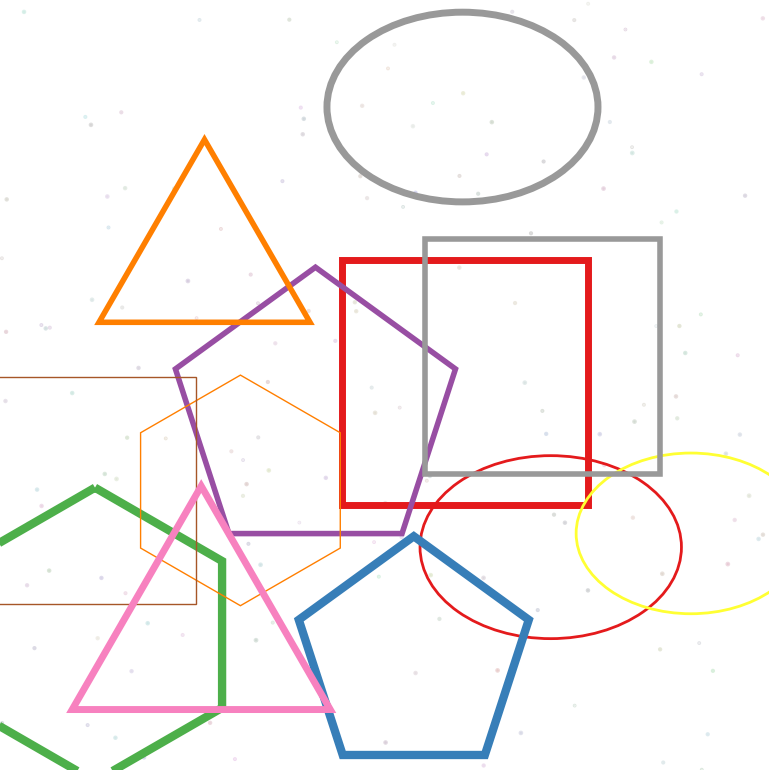[{"shape": "square", "thickness": 2.5, "radius": 0.8, "center": [0.604, 0.503]}, {"shape": "oval", "thickness": 1, "radius": 0.85, "center": [0.715, 0.289]}, {"shape": "pentagon", "thickness": 3, "radius": 0.79, "center": [0.537, 0.147]}, {"shape": "hexagon", "thickness": 3, "radius": 0.95, "center": [0.123, 0.176]}, {"shape": "pentagon", "thickness": 2, "radius": 0.96, "center": [0.41, 0.462]}, {"shape": "triangle", "thickness": 2, "radius": 0.79, "center": [0.266, 0.661]}, {"shape": "hexagon", "thickness": 0.5, "radius": 0.75, "center": [0.312, 0.363]}, {"shape": "oval", "thickness": 1, "radius": 0.75, "center": [0.897, 0.307]}, {"shape": "square", "thickness": 0.5, "radius": 0.74, "center": [0.107, 0.363]}, {"shape": "triangle", "thickness": 2.5, "radius": 0.97, "center": [0.261, 0.175]}, {"shape": "square", "thickness": 2, "radius": 0.76, "center": [0.705, 0.537]}, {"shape": "oval", "thickness": 2.5, "radius": 0.88, "center": [0.601, 0.861]}]